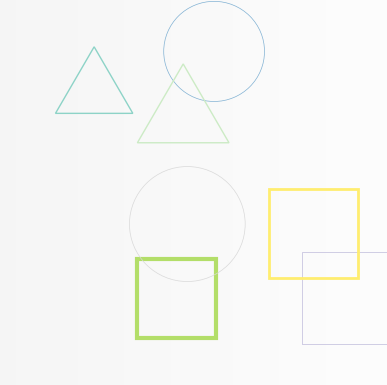[{"shape": "triangle", "thickness": 1, "radius": 0.58, "center": [0.243, 0.763]}, {"shape": "square", "thickness": 0.5, "radius": 0.6, "center": [0.898, 0.227]}, {"shape": "circle", "thickness": 0.5, "radius": 0.65, "center": [0.553, 0.866]}, {"shape": "square", "thickness": 3, "radius": 0.51, "center": [0.455, 0.225]}, {"shape": "circle", "thickness": 0.5, "radius": 0.75, "center": [0.483, 0.418]}, {"shape": "triangle", "thickness": 1, "radius": 0.68, "center": [0.473, 0.697]}, {"shape": "square", "thickness": 2, "radius": 0.58, "center": [0.809, 0.393]}]